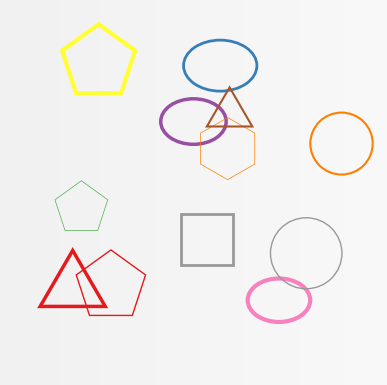[{"shape": "triangle", "thickness": 2.5, "radius": 0.48, "center": [0.188, 0.253]}, {"shape": "pentagon", "thickness": 1, "radius": 0.47, "center": [0.286, 0.257]}, {"shape": "oval", "thickness": 2, "radius": 0.47, "center": [0.568, 0.83]}, {"shape": "pentagon", "thickness": 0.5, "radius": 0.36, "center": [0.21, 0.459]}, {"shape": "oval", "thickness": 2.5, "radius": 0.42, "center": [0.499, 0.684]}, {"shape": "hexagon", "thickness": 0.5, "radius": 0.4, "center": [0.588, 0.614]}, {"shape": "circle", "thickness": 1.5, "radius": 0.4, "center": [0.881, 0.627]}, {"shape": "pentagon", "thickness": 3, "radius": 0.49, "center": [0.254, 0.838]}, {"shape": "triangle", "thickness": 1.5, "radius": 0.34, "center": [0.592, 0.705]}, {"shape": "oval", "thickness": 3, "radius": 0.4, "center": [0.72, 0.22]}, {"shape": "circle", "thickness": 1, "radius": 0.46, "center": [0.79, 0.342]}, {"shape": "square", "thickness": 2, "radius": 0.33, "center": [0.534, 0.378]}]